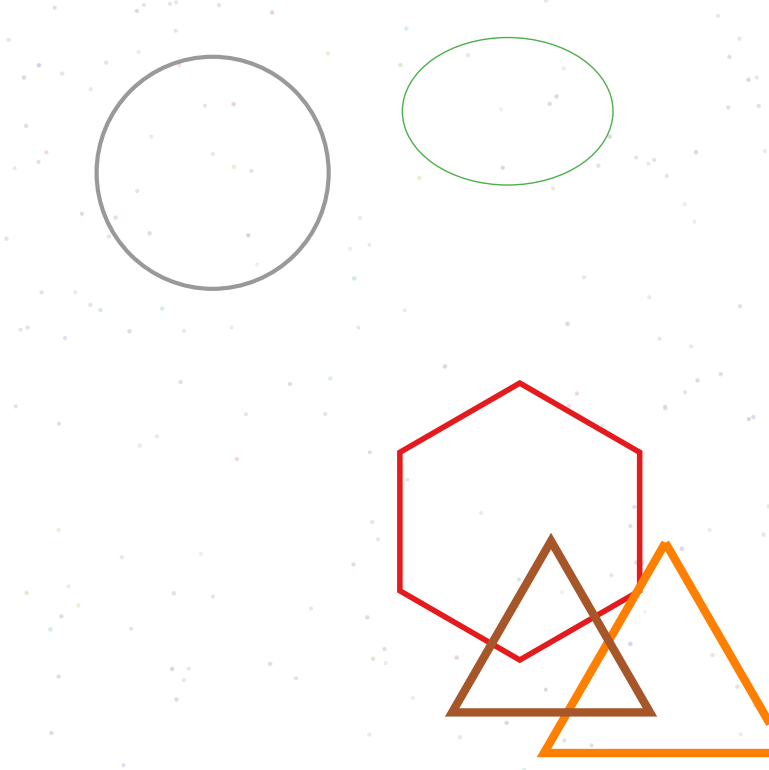[{"shape": "hexagon", "thickness": 2, "radius": 0.9, "center": [0.675, 0.323]}, {"shape": "oval", "thickness": 0.5, "radius": 0.68, "center": [0.659, 0.855]}, {"shape": "triangle", "thickness": 3, "radius": 0.91, "center": [0.864, 0.113]}, {"shape": "triangle", "thickness": 3, "radius": 0.74, "center": [0.716, 0.149]}, {"shape": "circle", "thickness": 1.5, "radius": 0.75, "center": [0.276, 0.776]}]